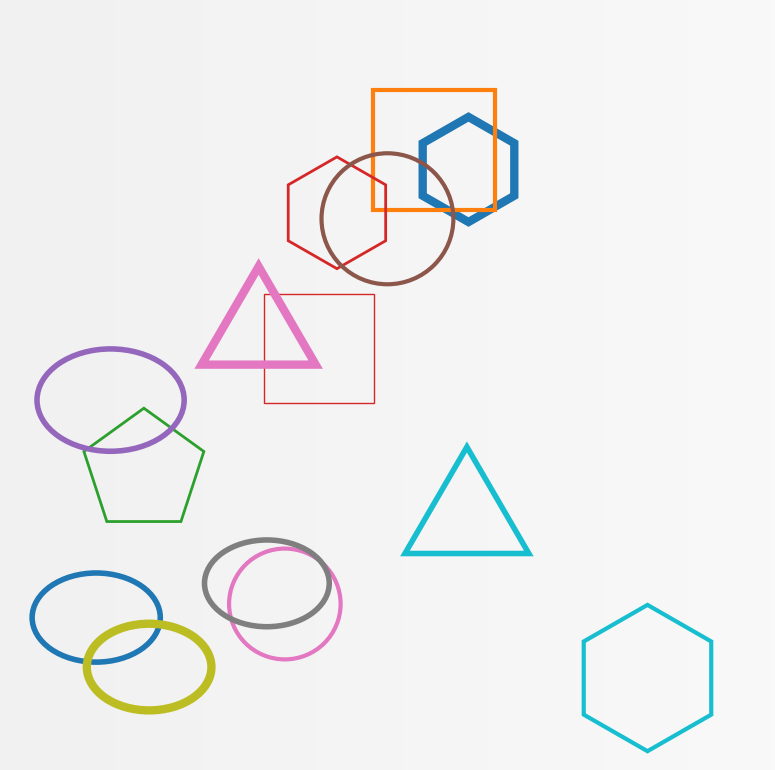[{"shape": "hexagon", "thickness": 3, "radius": 0.34, "center": [0.605, 0.78]}, {"shape": "oval", "thickness": 2, "radius": 0.41, "center": [0.124, 0.198]}, {"shape": "square", "thickness": 1.5, "radius": 0.39, "center": [0.56, 0.805]}, {"shape": "pentagon", "thickness": 1, "radius": 0.41, "center": [0.186, 0.389]}, {"shape": "square", "thickness": 0.5, "radius": 0.36, "center": [0.411, 0.548]}, {"shape": "hexagon", "thickness": 1, "radius": 0.36, "center": [0.435, 0.724]}, {"shape": "oval", "thickness": 2, "radius": 0.47, "center": [0.143, 0.48]}, {"shape": "circle", "thickness": 1.5, "radius": 0.43, "center": [0.5, 0.716]}, {"shape": "circle", "thickness": 1.5, "radius": 0.36, "center": [0.368, 0.216]}, {"shape": "triangle", "thickness": 3, "radius": 0.42, "center": [0.334, 0.569]}, {"shape": "oval", "thickness": 2, "radius": 0.4, "center": [0.344, 0.242]}, {"shape": "oval", "thickness": 3, "radius": 0.4, "center": [0.192, 0.134]}, {"shape": "hexagon", "thickness": 1.5, "radius": 0.47, "center": [0.835, 0.119]}, {"shape": "triangle", "thickness": 2, "radius": 0.46, "center": [0.602, 0.327]}]